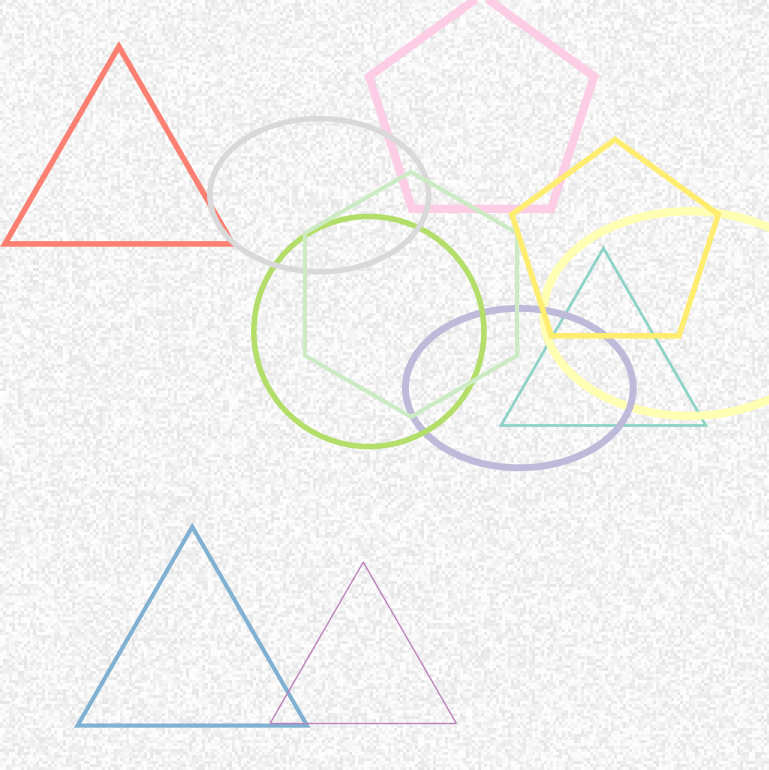[{"shape": "triangle", "thickness": 1, "radius": 0.77, "center": [0.784, 0.524]}, {"shape": "oval", "thickness": 3, "radius": 0.95, "center": [0.896, 0.593]}, {"shape": "oval", "thickness": 2.5, "radius": 0.74, "center": [0.674, 0.496]}, {"shape": "triangle", "thickness": 2, "radius": 0.85, "center": [0.154, 0.769]}, {"shape": "triangle", "thickness": 1.5, "radius": 0.86, "center": [0.25, 0.144]}, {"shape": "circle", "thickness": 2, "radius": 0.75, "center": [0.479, 0.569]}, {"shape": "pentagon", "thickness": 3, "radius": 0.77, "center": [0.625, 0.853]}, {"shape": "oval", "thickness": 2, "radius": 0.71, "center": [0.415, 0.747]}, {"shape": "triangle", "thickness": 0.5, "radius": 0.7, "center": [0.472, 0.13]}, {"shape": "hexagon", "thickness": 1.5, "radius": 0.8, "center": [0.534, 0.618]}, {"shape": "pentagon", "thickness": 2, "radius": 0.7, "center": [0.799, 0.678]}]